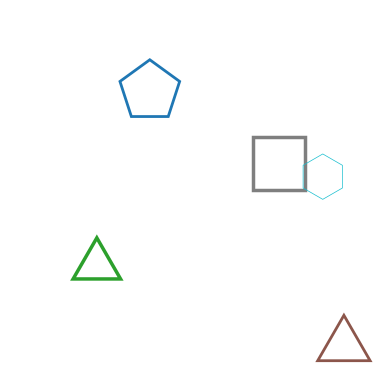[{"shape": "pentagon", "thickness": 2, "radius": 0.41, "center": [0.389, 0.763]}, {"shape": "triangle", "thickness": 2.5, "radius": 0.36, "center": [0.252, 0.311]}, {"shape": "triangle", "thickness": 2, "radius": 0.39, "center": [0.893, 0.102]}, {"shape": "square", "thickness": 2.5, "radius": 0.34, "center": [0.724, 0.575]}, {"shape": "hexagon", "thickness": 0.5, "radius": 0.29, "center": [0.838, 0.541]}]